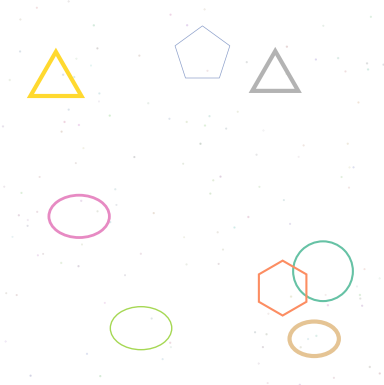[{"shape": "circle", "thickness": 1.5, "radius": 0.39, "center": [0.839, 0.296]}, {"shape": "hexagon", "thickness": 1.5, "radius": 0.36, "center": [0.734, 0.252]}, {"shape": "pentagon", "thickness": 0.5, "radius": 0.37, "center": [0.526, 0.858]}, {"shape": "oval", "thickness": 2, "radius": 0.39, "center": [0.206, 0.438]}, {"shape": "oval", "thickness": 1, "radius": 0.4, "center": [0.366, 0.148]}, {"shape": "triangle", "thickness": 3, "radius": 0.38, "center": [0.145, 0.789]}, {"shape": "oval", "thickness": 3, "radius": 0.32, "center": [0.816, 0.12]}, {"shape": "triangle", "thickness": 3, "radius": 0.34, "center": [0.715, 0.798]}]